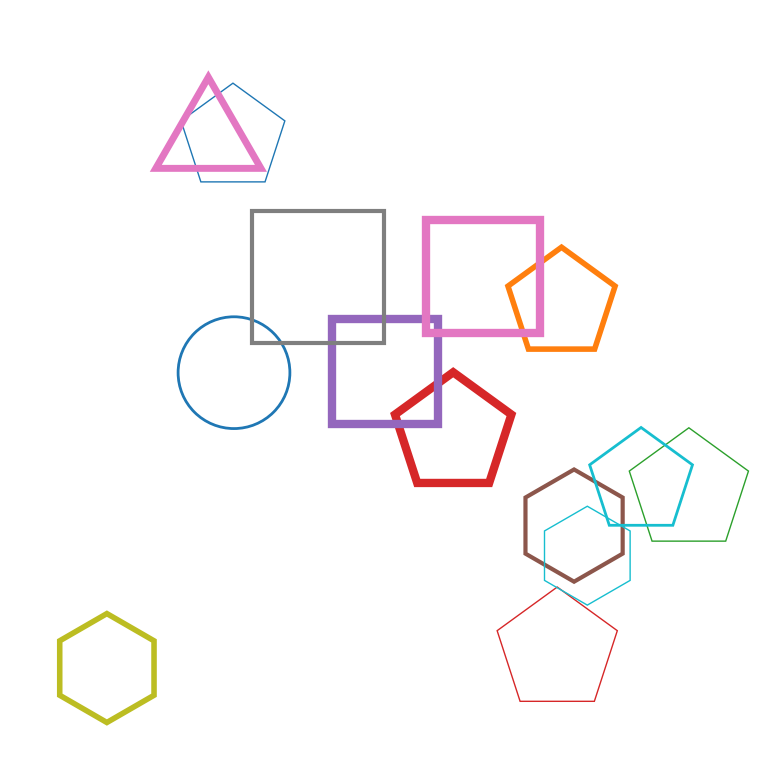[{"shape": "circle", "thickness": 1, "radius": 0.36, "center": [0.304, 0.516]}, {"shape": "pentagon", "thickness": 0.5, "radius": 0.35, "center": [0.303, 0.821]}, {"shape": "pentagon", "thickness": 2, "radius": 0.37, "center": [0.729, 0.606]}, {"shape": "pentagon", "thickness": 0.5, "radius": 0.41, "center": [0.895, 0.363]}, {"shape": "pentagon", "thickness": 0.5, "radius": 0.41, "center": [0.724, 0.156]}, {"shape": "pentagon", "thickness": 3, "radius": 0.4, "center": [0.589, 0.437]}, {"shape": "square", "thickness": 3, "radius": 0.34, "center": [0.5, 0.518]}, {"shape": "hexagon", "thickness": 1.5, "radius": 0.36, "center": [0.746, 0.317]}, {"shape": "square", "thickness": 3, "radius": 0.37, "center": [0.627, 0.641]}, {"shape": "triangle", "thickness": 2.5, "radius": 0.39, "center": [0.271, 0.821]}, {"shape": "square", "thickness": 1.5, "radius": 0.43, "center": [0.413, 0.64]}, {"shape": "hexagon", "thickness": 2, "radius": 0.35, "center": [0.139, 0.132]}, {"shape": "pentagon", "thickness": 1, "radius": 0.35, "center": [0.833, 0.375]}, {"shape": "hexagon", "thickness": 0.5, "radius": 0.32, "center": [0.763, 0.278]}]